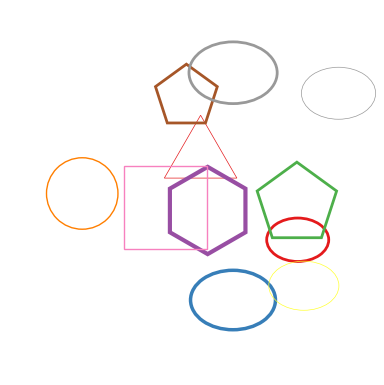[{"shape": "triangle", "thickness": 0.5, "radius": 0.54, "center": [0.521, 0.592]}, {"shape": "oval", "thickness": 2, "radius": 0.4, "center": [0.773, 0.377]}, {"shape": "oval", "thickness": 2.5, "radius": 0.55, "center": [0.605, 0.221]}, {"shape": "pentagon", "thickness": 2, "radius": 0.54, "center": [0.771, 0.47]}, {"shape": "hexagon", "thickness": 3, "radius": 0.57, "center": [0.539, 0.453]}, {"shape": "circle", "thickness": 1, "radius": 0.46, "center": [0.214, 0.497]}, {"shape": "oval", "thickness": 0.5, "radius": 0.46, "center": [0.789, 0.258]}, {"shape": "pentagon", "thickness": 2, "radius": 0.42, "center": [0.484, 0.749]}, {"shape": "square", "thickness": 1, "radius": 0.54, "center": [0.429, 0.46]}, {"shape": "oval", "thickness": 2, "radius": 0.57, "center": [0.605, 0.811]}, {"shape": "oval", "thickness": 0.5, "radius": 0.48, "center": [0.879, 0.758]}]